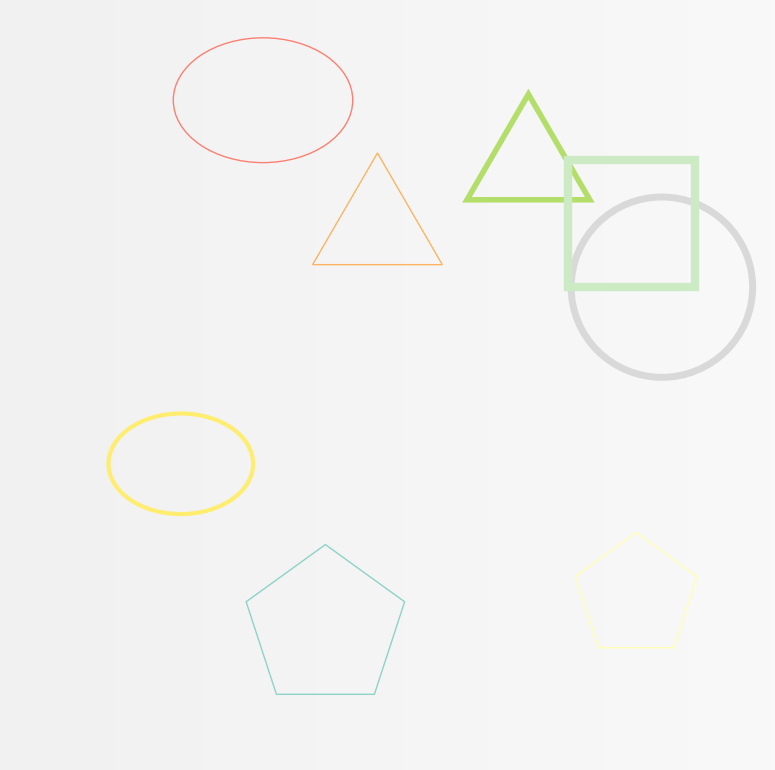[{"shape": "pentagon", "thickness": 0.5, "radius": 0.54, "center": [0.42, 0.185]}, {"shape": "pentagon", "thickness": 0.5, "radius": 0.41, "center": [0.821, 0.226]}, {"shape": "oval", "thickness": 0.5, "radius": 0.58, "center": [0.339, 0.87]}, {"shape": "triangle", "thickness": 0.5, "radius": 0.48, "center": [0.487, 0.705]}, {"shape": "triangle", "thickness": 2, "radius": 0.46, "center": [0.682, 0.786]}, {"shape": "circle", "thickness": 2.5, "radius": 0.59, "center": [0.854, 0.627]}, {"shape": "square", "thickness": 3, "radius": 0.41, "center": [0.815, 0.71]}, {"shape": "oval", "thickness": 1.5, "radius": 0.47, "center": [0.233, 0.398]}]